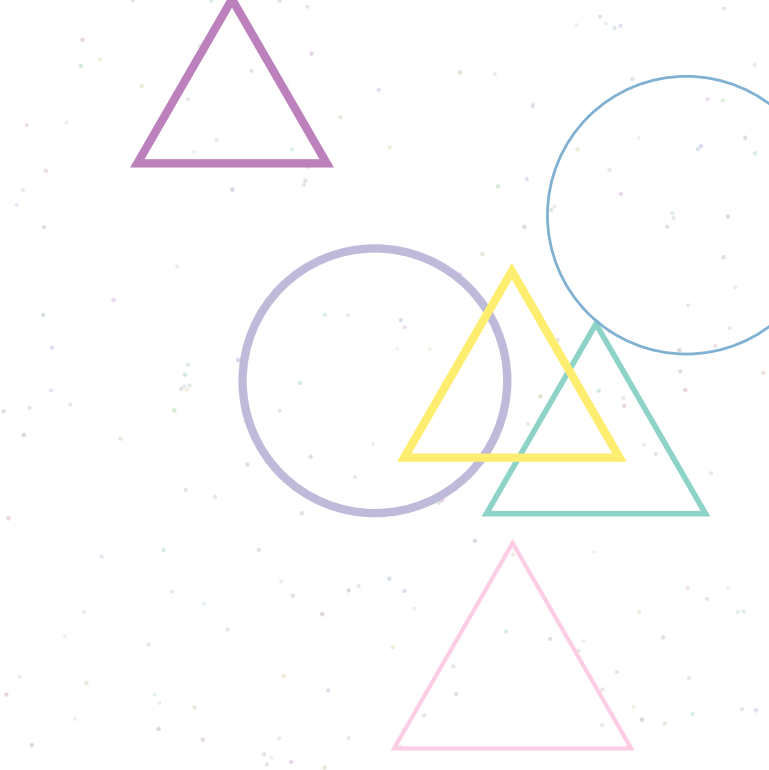[{"shape": "triangle", "thickness": 2, "radius": 0.82, "center": [0.774, 0.415]}, {"shape": "circle", "thickness": 3, "radius": 0.86, "center": [0.487, 0.505]}, {"shape": "circle", "thickness": 1, "radius": 0.9, "center": [0.891, 0.721]}, {"shape": "triangle", "thickness": 1.5, "radius": 0.89, "center": [0.666, 0.117]}, {"shape": "triangle", "thickness": 3, "radius": 0.71, "center": [0.301, 0.859]}, {"shape": "triangle", "thickness": 3, "radius": 0.81, "center": [0.665, 0.486]}]